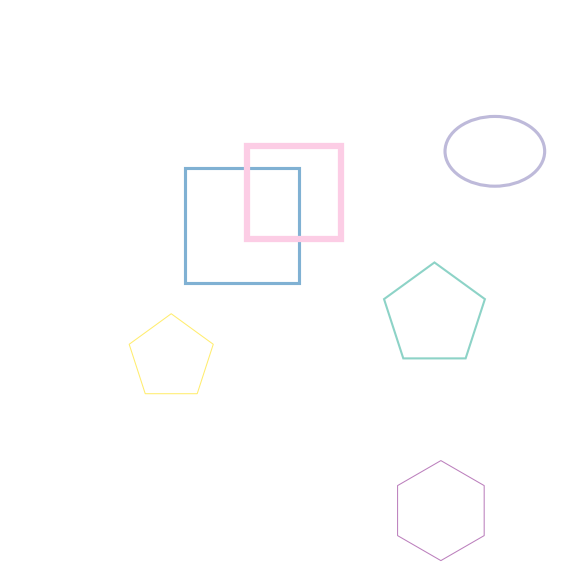[{"shape": "pentagon", "thickness": 1, "radius": 0.46, "center": [0.752, 0.453]}, {"shape": "oval", "thickness": 1.5, "radius": 0.43, "center": [0.857, 0.737]}, {"shape": "square", "thickness": 1.5, "radius": 0.49, "center": [0.42, 0.609]}, {"shape": "square", "thickness": 3, "radius": 0.4, "center": [0.509, 0.666]}, {"shape": "hexagon", "thickness": 0.5, "radius": 0.43, "center": [0.763, 0.115]}, {"shape": "pentagon", "thickness": 0.5, "radius": 0.38, "center": [0.296, 0.379]}]